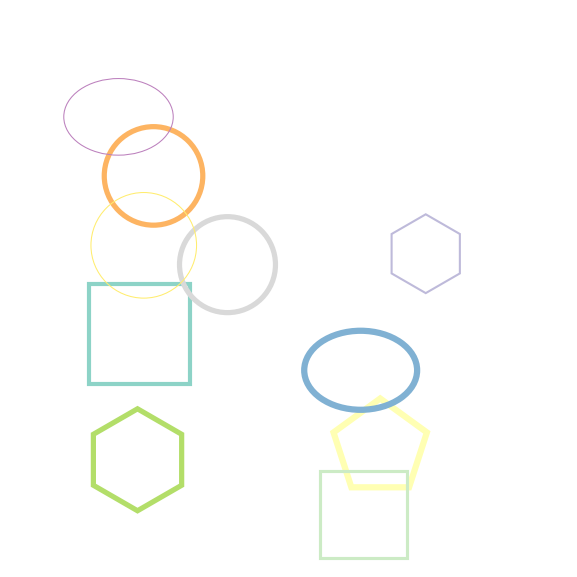[{"shape": "square", "thickness": 2, "radius": 0.44, "center": [0.241, 0.421]}, {"shape": "pentagon", "thickness": 3, "radius": 0.42, "center": [0.658, 0.224]}, {"shape": "hexagon", "thickness": 1, "radius": 0.34, "center": [0.737, 0.56]}, {"shape": "oval", "thickness": 3, "radius": 0.49, "center": [0.625, 0.358]}, {"shape": "circle", "thickness": 2.5, "radius": 0.43, "center": [0.266, 0.695]}, {"shape": "hexagon", "thickness": 2.5, "radius": 0.44, "center": [0.238, 0.203]}, {"shape": "circle", "thickness": 2.5, "radius": 0.42, "center": [0.394, 0.541]}, {"shape": "oval", "thickness": 0.5, "radius": 0.47, "center": [0.205, 0.797]}, {"shape": "square", "thickness": 1.5, "radius": 0.38, "center": [0.629, 0.109]}, {"shape": "circle", "thickness": 0.5, "radius": 0.46, "center": [0.249, 0.574]}]